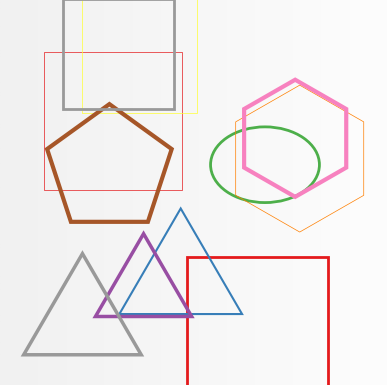[{"shape": "square", "thickness": 0.5, "radius": 0.89, "center": [0.291, 0.685]}, {"shape": "square", "thickness": 2, "radius": 0.91, "center": [0.665, 0.15]}, {"shape": "triangle", "thickness": 1.5, "radius": 0.91, "center": [0.466, 0.276]}, {"shape": "oval", "thickness": 2, "radius": 0.7, "center": [0.684, 0.572]}, {"shape": "triangle", "thickness": 2.5, "radius": 0.72, "center": [0.37, 0.25]}, {"shape": "hexagon", "thickness": 0.5, "radius": 0.95, "center": [0.773, 0.588]}, {"shape": "square", "thickness": 0.5, "radius": 0.74, "center": [0.359, 0.855]}, {"shape": "pentagon", "thickness": 3, "radius": 0.85, "center": [0.282, 0.561]}, {"shape": "hexagon", "thickness": 3, "radius": 0.76, "center": [0.762, 0.641]}, {"shape": "triangle", "thickness": 2.5, "radius": 0.88, "center": [0.213, 0.166]}, {"shape": "square", "thickness": 2, "radius": 0.71, "center": [0.306, 0.859]}]